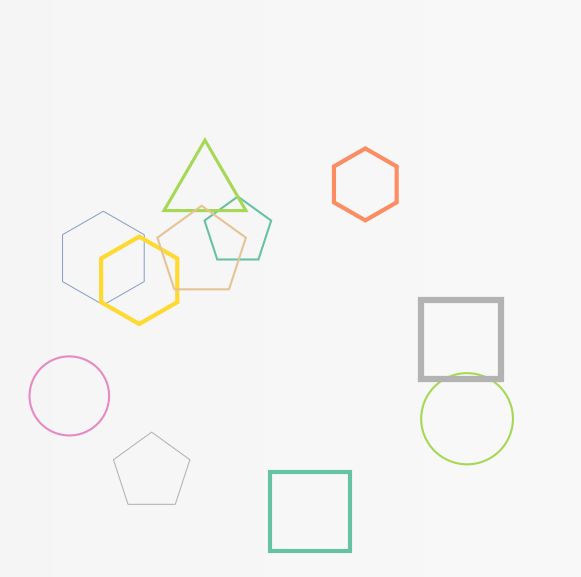[{"shape": "square", "thickness": 2, "radius": 0.34, "center": [0.533, 0.113]}, {"shape": "pentagon", "thickness": 1, "radius": 0.3, "center": [0.409, 0.599]}, {"shape": "hexagon", "thickness": 2, "radius": 0.31, "center": [0.629, 0.68]}, {"shape": "hexagon", "thickness": 0.5, "radius": 0.41, "center": [0.178, 0.552]}, {"shape": "circle", "thickness": 1, "radius": 0.34, "center": [0.119, 0.314]}, {"shape": "triangle", "thickness": 1.5, "radius": 0.41, "center": [0.353, 0.675]}, {"shape": "circle", "thickness": 1, "radius": 0.39, "center": [0.804, 0.274]}, {"shape": "hexagon", "thickness": 2, "radius": 0.38, "center": [0.239, 0.514]}, {"shape": "pentagon", "thickness": 1, "radius": 0.4, "center": [0.347, 0.563]}, {"shape": "pentagon", "thickness": 0.5, "radius": 0.35, "center": [0.261, 0.182]}, {"shape": "square", "thickness": 3, "radius": 0.34, "center": [0.794, 0.412]}]